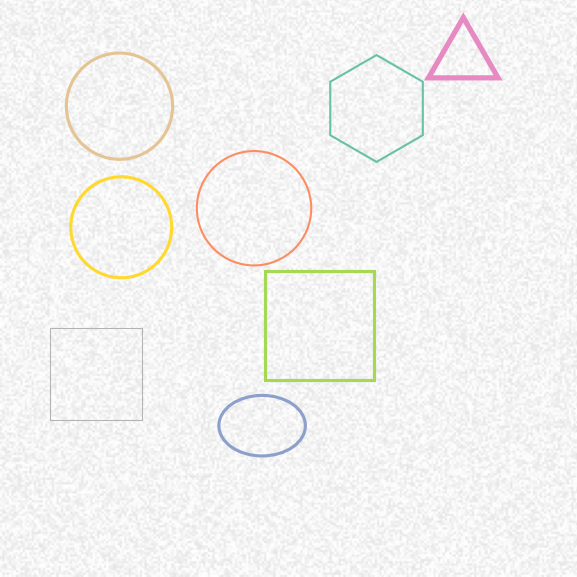[{"shape": "hexagon", "thickness": 1, "radius": 0.46, "center": [0.652, 0.811]}, {"shape": "circle", "thickness": 1, "radius": 0.5, "center": [0.44, 0.639]}, {"shape": "oval", "thickness": 1.5, "radius": 0.37, "center": [0.454, 0.262]}, {"shape": "triangle", "thickness": 2.5, "radius": 0.35, "center": [0.802, 0.899]}, {"shape": "square", "thickness": 1.5, "radius": 0.47, "center": [0.553, 0.436]}, {"shape": "circle", "thickness": 1.5, "radius": 0.44, "center": [0.21, 0.606]}, {"shape": "circle", "thickness": 1.5, "radius": 0.46, "center": [0.207, 0.815]}, {"shape": "square", "thickness": 0.5, "radius": 0.4, "center": [0.166, 0.351]}]